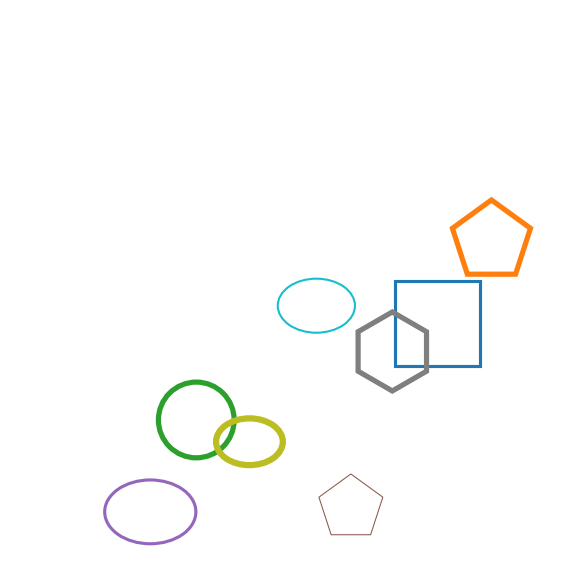[{"shape": "square", "thickness": 1.5, "radius": 0.37, "center": [0.758, 0.439]}, {"shape": "pentagon", "thickness": 2.5, "radius": 0.36, "center": [0.851, 0.582]}, {"shape": "circle", "thickness": 2.5, "radius": 0.33, "center": [0.34, 0.272]}, {"shape": "oval", "thickness": 1.5, "radius": 0.39, "center": [0.26, 0.113]}, {"shape": "pentagon", "thickness": 0.5, "radius": 0.29, "center": [0.608, 0.12]}, {"shape": "hexagon", "thickness": 2.5, "radius": 0.34, "center": [0.679, 0.391]}, {"shape": "oval", "thickness": 3, "radius": 0.29, "center": [0.432, 0.234]}, {"shape": "oval", "thickness": 1, "radius": 0.33, "center": [0.548, 0.47]}]